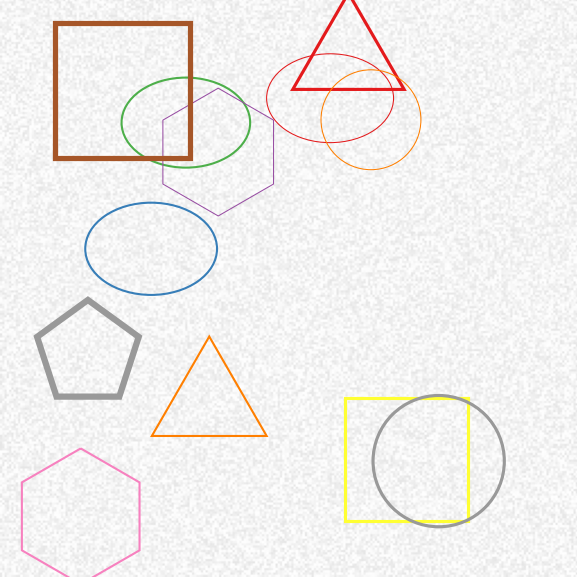[{"shape": "triangle", "thickness": 1.5, "radius": 0.56, "center": [0.603, 0.9]}, {"shape": "oval", "thickness": 0.5, "radius": 0.55, "center": [0.572, 0.829]}, {"shape": "oval", "thickness": 1, "radius": 0.57, "center": [0.262, 0.568]}, {"shape": "oval", "thickness": 1, "radius": 0.56, "center": [0.322, 0.787]}, {"shape": "hexagon", "thickness": 0.5, "radius": 0.55, "center": [0.378, 0.736]}, {"shape": "triangle", "thickness": 1, "radius": 0.57, "center": [0.362, 0.302]}, {"shape": "circle", "thickness": 0.5, "radius": 0.43, "center": [0.642, 0.792]}, {"shape": "square", "thickness": 1.5, "radius": 0.53, "center": [0.703, 0.203]}, {"shape": "square", "thickness": 2.5, "radius": 0.58, "center": [0.213, 0.842]}, {"shape": "hexagon", "thickness": 1, "radius": 0.59, "center": [0.14, 0.105]}, {"shape": "pentagon", "thickness": 3, "radius": 0.46, "center": [0.152, 0.387]}, {"shape": "circle", "thickness": 1.5, "radius": 0.57, "center": [0.76, 0.201]}]